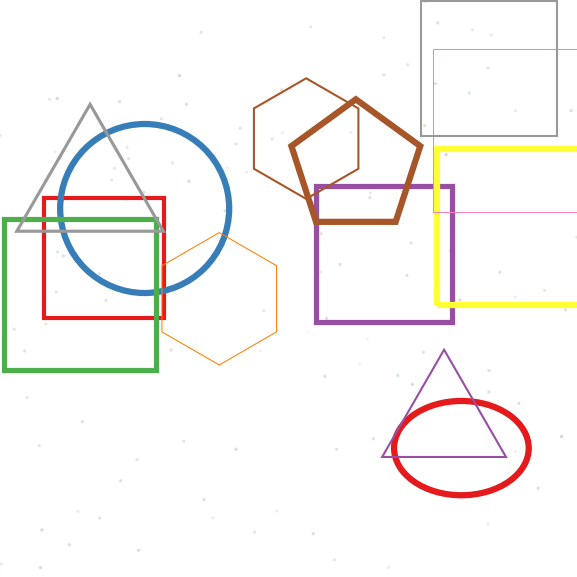[{"shape": "square", "thickness": 2, "radius": 0.52, "center": [0.18, 0.552]}, {"shape": "oval", "thickness": 3, "radius": 0.58, "center": [0.799, 0.223]}, {"shape": "circle", "thickness": 3, "radius": 0.73, "center": [0.251, 0.638]}, {"shape": "square", "thickness": 2.5, "radius": 0.66, "center": [0.138, 0.489]}, {"shape": "square", "thickness": 2.5, "radius": 0.59, "center": [0.665, 0.56]}, {"shape": "triangle", "thickness": 1, "radius": 0.62, "center": [0.769, 0.27]}, {"shape": "hexagon", "thickness": 0.5, "radius": 0.57, "center": [0.38, 0.482]}, {"shape": "square", "thickness": 3, "radius": 0.68, "center": [0.893, 0.606]}, {"shape": "pentagon", "thickness": 3, "radius": 0.59, "center": [0.616, 0.71]}, {"shape": "hexagon", "thickness": 1, "radius": 0.52, "center": [0.53, 0.759]}, {"shape": "square", "thickness": 0.5, "radius": 0.7, "center": [0.89, 0.773]}, {"shape": "triangle", "thickness": 1.5, "radius": 0.73, "center": [0.156, 0.672]}, {"shape": "square", "thickness": 1, "radius": 0.59, "center": [0.847, 0.88]}]